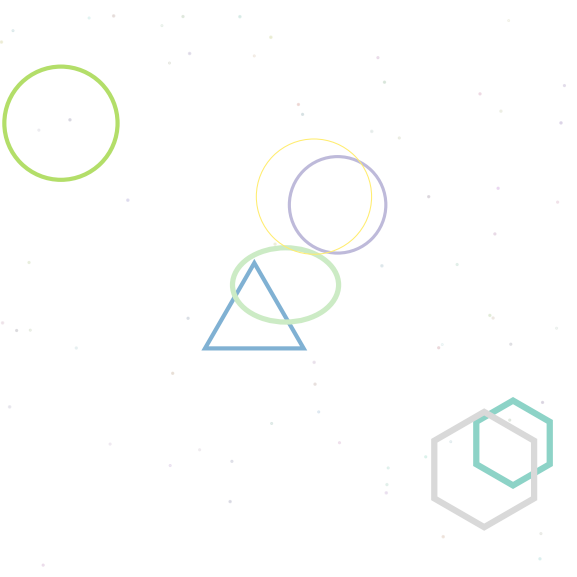[{"shape": "hexagon", "thickness": 3, "radius": 0.37, "center": [0.888, 0.232]}, {"shape": "circle", "thickness": 1.5, "radius": 0.42, "center": [0.585, 0.644]}, {"shape": "triangle", "thickness": 2, "radius": 0.49, "center": [0.44, 0.445]}, {"shape": "circle", "thickness": 2, "radius": 0.49, "center": [0.106, 0.786]}, {"shape": "hexagon", "thickness": 3, "radius": 0.5, "center": [0.838, 0.186]}, {"shape": "oval", "thickness": 2.5, "radius": 0.46, "center": [0.494, 0.506]}, {"shape": "circle", "thickness": 0.5, "radius": 0.5, "center": [0.544, 0.659]}]